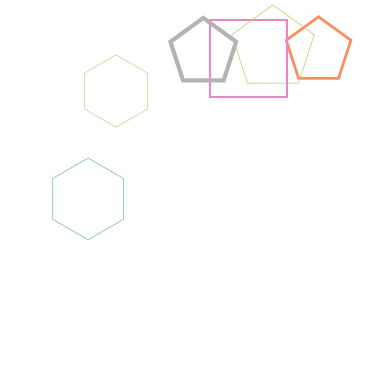[{"shape": "hexagon", "thickness": 0.5, "radius": 0.53, "center": [0.229, 0.483]}, {"shape": "pentagon", "thickness": 2, "radius": 0.44, "center": [0.827, 0.868]}, {"shape": "square", "thickness": 1.5, "radius": 0.5, "center": [0.646, 0.847]}, {"shape": "pentagon", "thickness": 0.5, "radius": 0.56, "center": [0.709, 0.875]}, {"shape": "hexagon", "thickness": 0.5, "radius": 0.47, "center": [0.301, 0.764]}, {"shape": "pentagon", "thickness": 3, "radius": 0.45, "center": [0.528, 0.864]}]